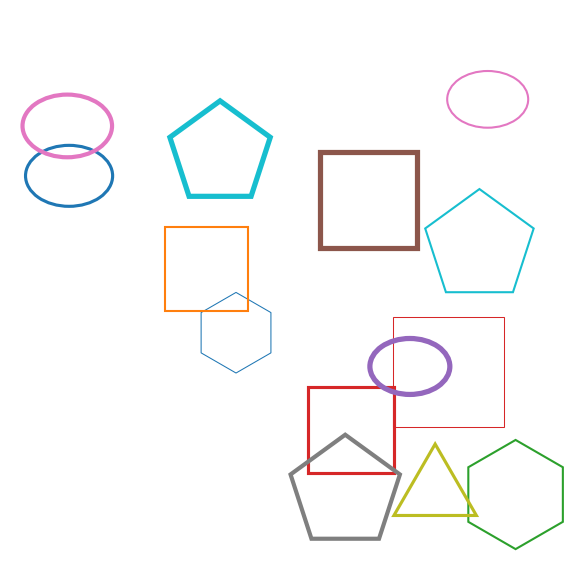[{"shape": "oval", "thickness": 1.5, "radius": 0.38, "center": [0.12, 0.695]}, {"shape": "hexagon", "thickness": 0.5, "radius": 0.35, "center": [0.409, 0.423]}, {"shape": "square", "thickness": 1, "radius": 0.36, "center": [0.357, 0.533]}, {"shape": "hexagon", "thickness": 1, "radius": 0.47, "center": [0.893, 0.143]}, {"shape": "square", "thickness": 0.5, "radius": 0.48, "center": [0.776, 0.355]}, {"shape": "square", "thickness": 1.5, "radius": 0.37, "center": [0.607, 0.255]}, {"shape": "oval", "thickness": 2.5, "radius": 0.35, "center": [0.71, 0.365]}, {"shape": "square", "thickness": 2.5, "radius": 0.42, "center": [0.638, 0.653]}, {"shape": "oval", "thickness": 2, "radius": 0.39, "center": [0.117, 0.781]}, {"shape": "oval", "thickness": 1, "radius": 0.35, "center": [0.844, 0.827]}, {"shape": "pentagon", "thickness": 2, "radius": 0.5, "center": [0.598, 0.147]}, {"shape": "triangle", "thickness": 1.5, "radius": 0.41, "center": [0.754, 0.148]}, {"shape": "pentagon", "thickness": 2.5, "radius": 0.46, "center": [0.381, 0.733]}, {"shape": "pentagon", "thickness": 1, "radius": 0.49, "center": [0.83, 0.573]}]